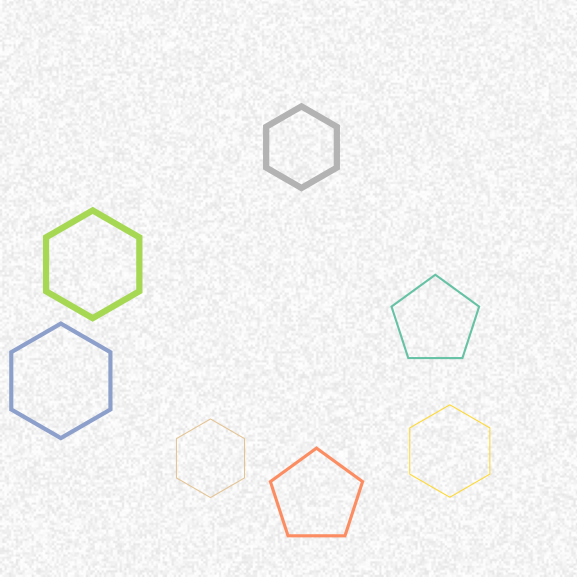[{"shape": "pentagon", "thickness": 1, "radius": 0.4, "center": [0.754, 0.444]}, {"shape": "pentagon", "thickness": 1.5, "radius": 0.42, "center": [0.548, 0.139]}, {"shape": "hexagon", "thickness": 2, "radius": 0.5, "center": [0.105, 0.34]}, {"shape": "hexagon", "thickness": 3, "radius": 0.47, "center": [0.161, 0.541]}, {"shape": "hexagon", "thickness": 0.5, "radius": 0.4, "center": [0.779, 0.218]}, {"shape": "hexagon", "thickness": 0.5, "radius": 0.34, "center": [0.364, 0.206]}, {"shape": "hexagon", "thickness": 3, "radius": 0.35, "center": [0.522, 0.744]}]